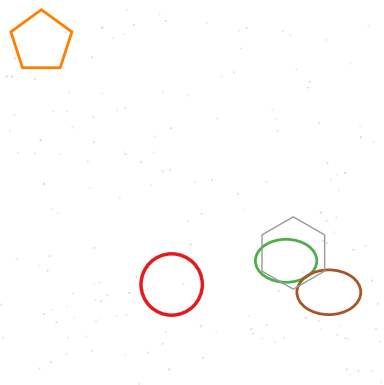[{"shape": "circle", "thickness": 2.5, "radius": 0.4, "center": [0.446, 0.261]}, {"shape": "oval", "thickness": 2, "radius": 0.4, "center": [0.743, 0.323]}, {"shape": "pentagon", "thickness": 2, "radius": 0.42, "center": [0.107, 0.892]}, {"shape": "oval", "thickness": 2, "radius": 0.41, "center": [0.854, 0.241]}, {"shape": "hexagon", "thickness": 1, "radius": 0.47, "center": [0.762, 0.343]}]